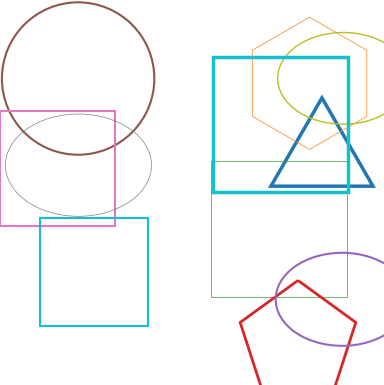[{"shape": "triangle", "thickness": 2.5, "radius": 0.76, "center": [0.836, 0.593]}, {"shape": "hexagon", "thickness": 0.5, "radius": 0.86, "center": [0.804, 0.784]}, {"shape": "square", "thickness": 0.5, "radius": 0.88, "center": [0.726, 0.405]}, {"shape": "pentagon", "thickness": 2, "radius": 0.79, "center": [0.774, 0.114]}, {"shape": "oval", "thickness": 1.5, "radius": 0.86, "center": [0.889, 0.223]}, {"shape": "circle", "thickness": 1.5, "radius": 0.99, "center": [0.203, 0.796]}, {"shape": "square", "thickness": 1.5, "radius": 0.75, "center": [0.15, 0.563]}, {"shape": "oval", "thickness": 0.5, "radius": 0.95, "center": [0.204, 0.571]}, {"shape": "oval", "thickness": 1, "radius": 0.85, "center": [0.891, 0.796]}, {"shape": "square", "thickness": 2.5, "radius": 0.88, "center": [0.728, 0.678]}, {"shape": "square", "thickness": 1.5, "radius": 0.7, "center": [0.243, 0.293]}]